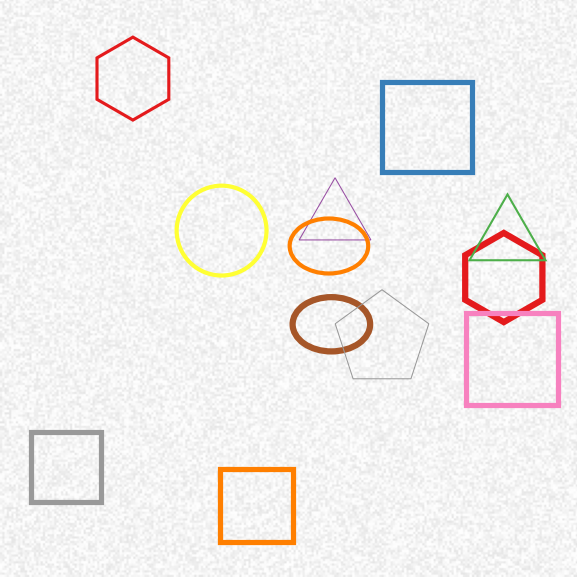[{"shape": "hexagon", "thickness": 3, "radius": 0.39, "center": [0.872, 0.519]}, {"shape": "hexagon", "thickness": 1.5, "radius": 0.36, "center": [0.23, 0.863]}, {"shape": "square", "thickness": 2.5, "radius": 0.39, "center": [0.74, 0.779]}, {"shape": "triangle", "thickness": 1, "radius": 0.38, "center": [0.879, 0.586]}, {"shape": "triangle", "thickness": 0.5, "radius": 0.36, "center": [0.58, 0.62]}, {"shape": "oval", "thickness": 2, "radius": 0.34, "center": [0.57, 0.573]}, {"shape": "square", "thickness": 2.5, "radius": 0.31, "center": [0.444, 0.124]}, {"shape": "circle", "thickness": 2, "radius": 0.39, "center": [0.384, 0.6]}, {"shape": "oval", "thickness": 3, "radius": 0.34, "center": [0.574, 0.438]}, {"shape": "square", "thickness": 2.5, "radius": 0.4, "center": [0.887, 0.377]}, {"shape": "square", "thickness": 2.5, "radius": 0.3, "center": [0.114, 0.191]}, {"shape": "pentagon", "thickness": 0.5, "radius": 0.43, "center": [0.661, 0.412]}]